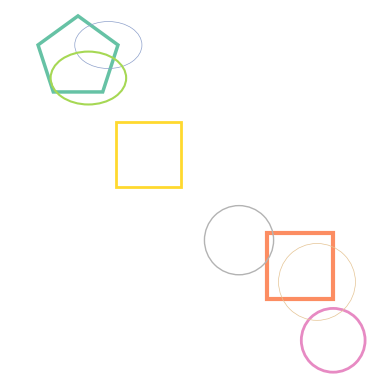[{"shape": "pentagon", "thickness": 2.5, "radius": 0.55, "center": [0.203, 0.849]}, {"shape": "square", "thickness": 3, "radius": 0.43, "center": [0.779, 0.309]}, {"shape": "oval", "thickness": 0.5, "radius": 0.44, "center": [0.281, 0.883]}, {"shape": "circle", "thickness": 2, "radius": 0.41, "center": [0.865, 0.116]}, {"shape": "oval", "thickness": 1.5, "radius": 0.49, "center": [0.23, 0.797]}, {"shape": "square", "thickness": 2, "radius": 0.42, "center": [0.385, 0.598]}, {"shape": "circle", "thickness": 0.5, "radius": 0.5, "center": [0.823, 0.268]}, {"shape": "circle", "thickness": 1, "radius": 0.45, "center": [0.621, 0.376]}]